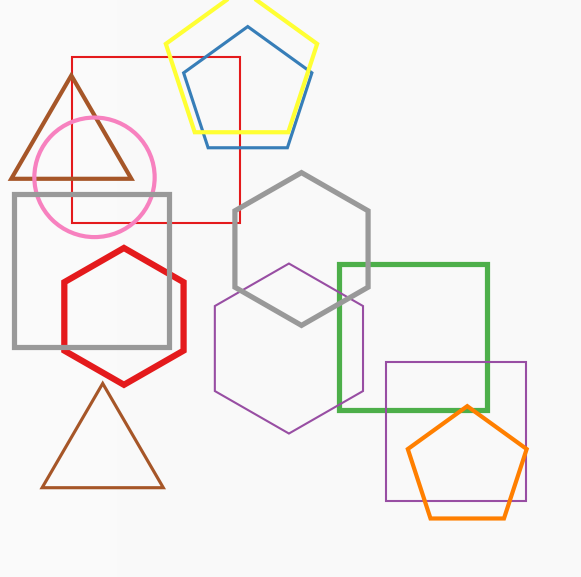[{"shape": "hexagon", "thickness": 3, "radius": 0.59, "center": [0.213, 0.451]}, {"shape": "square", "thickness": 1, "radius": 0.72, "center": [0.268, 0.757]}, {"shape": "pentagon", "thickness": 1.5, "radius": 0.58, "center": [0.426, 0.837]}, {"shape": "square", "thickness": 2.5, "radius": 0.64, "center": [0.71, 0.416]}, {"shape": "square", "thickness": 1, "radius": 0.6, "center": [0.784, 0.252]}, {"shape": "hexagon", "thickness": 1, "radius": 0.74, "center": [0.497, 0.396]}, {"shape": "pentagon", "thickness": 2, "radius": 0.54, "center": [0.804, 0.188]}, {"shape": "pentagon", "thickness": 2, "radius": 0.68, "center": [0.415, 0.881]}, {"shape": "triangle", "thickness": 2, "radius": 0.6, "center": [0.123, 0.749]}, {"shape": "triangle", "thickness": 1.5, "radius": 0.6, "center": [0.177, 0.215]}, {"shape": "circle", "thickness": 2, "radius": 0.52, "center": [0.163, 0.692]}, {"shape": "square", "thickness": 2.5, "radius": 0.66, "center": [0.157, 0.53]}, {"shape": "hexagon", "thickness": 2.5, "radius": 0.66, "center": [0.519, 0.568]}]